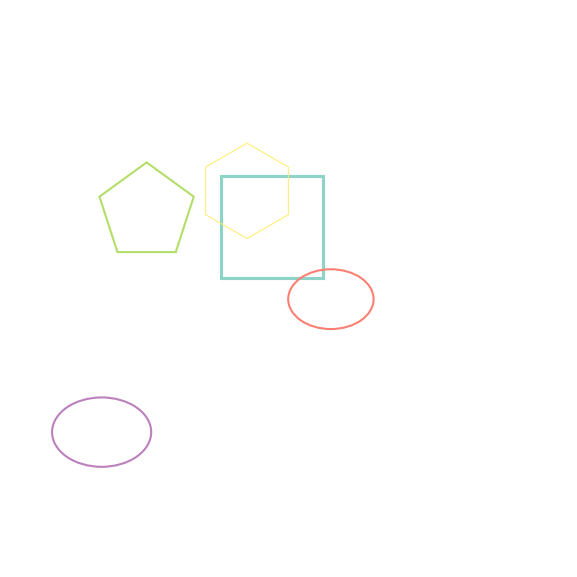[{"shape": "square", "thickness": 1.5, "radius": 0.44, "center": [0.471, 0.606]}, {"shape": "oval", "thickness": 1, "radius": 0.37, "center": [0.573, 0.481]}, {"shape": "pentagon", "thickness": 1, "radius": 0.43, "center": [0.254, 0.632]}, {"shape": "oval", "thickness": 1, "radius": 0.43, "center": [0.176, 0.251]}, {"shape": "hexagon", "thickness": 0.5, "radius": 0.41, "center": [0.428, 0.669]}]